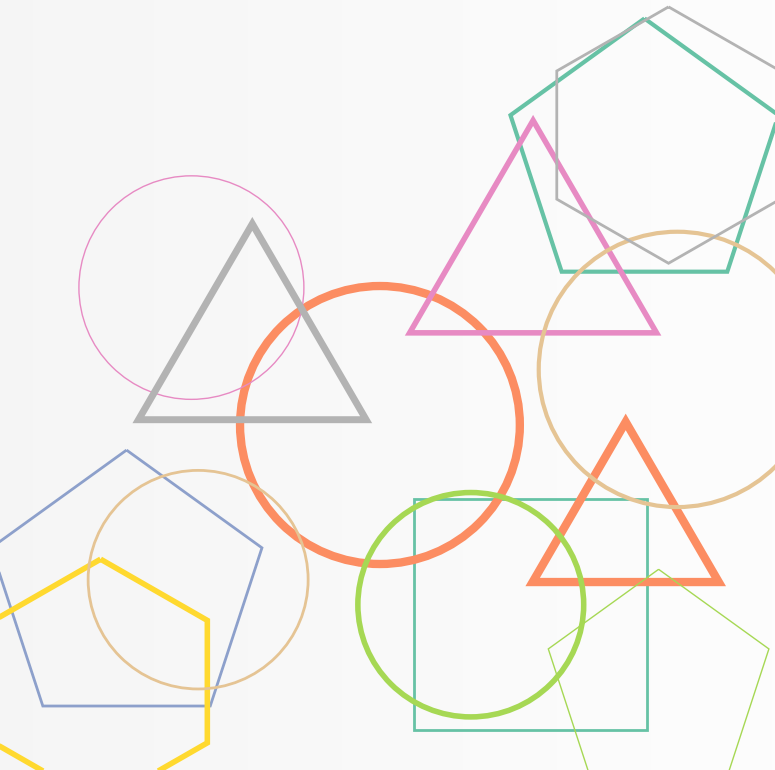[{"shape": "pentagon", "thickness": 1.5, "radius": 0.91, "center": [0.832, 0.794]}, {"shape": "square", "thickness": 1, "radius": 0.75, "center": [0.685, 0.202]}, {"shape": "triangle", "thickness": 3, "radius": 0.69, "center": [0.807, 0.313]}, {"shape": "circle", "thickness": 3, "radius": 0.9, "center": [0.49, 0.448]}, {"shape": "pentagon", "thickness": 1, "radius": 0.92, "center": [0.163, 0.232]}, {"shape": "circle", "thickness": 0.5, "radius": 0.73, "center": [0.247, 0.627]}, {"shape": "triangle", "thickness": 2, "radius": 0.92, "center": [0.688, 0.66]}, {"shape": "circle", "thickness": 2, "radius": 0.73, "center": [0.607, 0.215]}, {"shape": "pentagon", "thickness": 0.5, "radius": 0.75, "center": [0.85, 0.111]}, {"shape": "hexagon", "thickness": 2, "radius": 0.8, "center": [0.13, 0.115]}, {"shape": "circle", "thickness": 1, "radius": 0.71, "center": [0.256, 0.247]}, {"shape": "circle", "thickness": 1.5, "radius": 0.89, "center": [0.874, 0.52]}, {"shape": "triangle", "thickness": 2.5, "radius": 0.85, "center": [0.326, 0.54]}, {"shape": "hexagon", "thickness": 1, "radius": 0.83, "center": [0.863, 0.825]}]